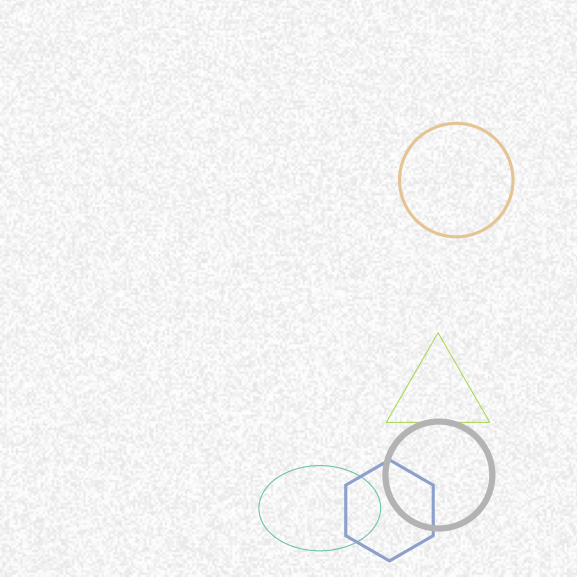[{"shape": "oval", "thickness": 0.5, "radius": 0.53, "center": [0.554, 0.119]}, {"shape": "hexagon", "thickness": 1.5, "radius": 0.44, "center": [0.674, 0.115]}, {"shape": "triangle", "thickness": 0.5, "radius": 0.52, "center": [0.759, 0.319]}, {"shape": "circle", "thickness": 1.5, "radius": 0.49, "center": [0.79, 0.687]}, {"shape": "circle", "thickness": 3, "radius": 0.46, "center": [0.76, 0.177]}]